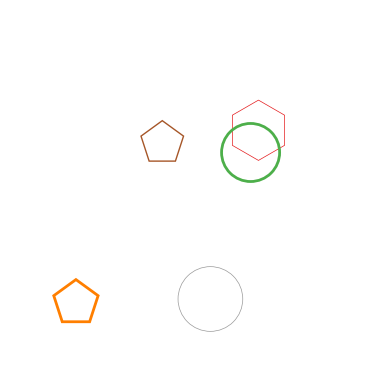[{"shape": "hexagon", "thickness": 0.5, "radius": 0.39, "center": [0.671, 0.662]}, {"shape": "circle", "thickness": 2, "radius": 0.38, "center": [0.651, 0.604]}, {"shape": "pentagon", "thickness": 2, "radius": 0.3, "center": [0.197, 0.213]}, {"shape": "pentagon", "thickness": 1, "radius": 0.29, "center": [0.422, 0.628]}, {"shape": "circle", "thickness": 0.5, "radius": 0.42, "center": [0.546, 0.223]}]